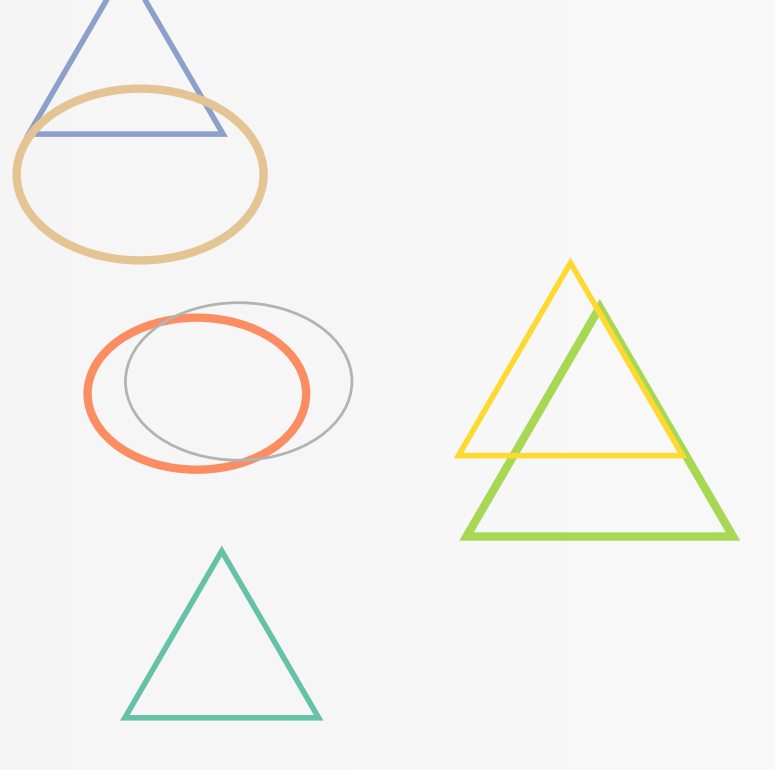[{"shape": "triangle", "thickness": 2, "radius": 0.72, "center": [0.286, 0.14]}, {"shape": "oval", "thickness": 3, "radius": 0.71, "center": [0.254, 0.489]}, {"shape": "triangle", "thickness": 2, "radius": 0.72, "center": [0.162, 0.898]}, {"shape": "triangle", "thickness": 3, "radius": 0.99, "center": [0.774, 0.402]}, {"shape": "triangle", "thickness": 2, "radius": 0.83, "center": [0.736, 0.492]}, {"shape": "oval", "thickness": 3, "radius": 0.8, "center": [0.181, 0.773]}, {"shape": "oval", "thickness": 1, "radius": 0.73, "center": [0.308, 0.505]}]